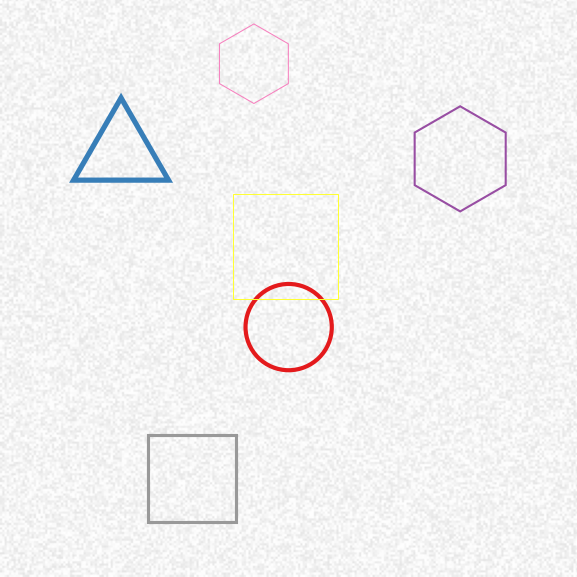[{"shape": "circle", "thickness": 2, "radius": 0.37, "center": [0.5, 0.433]}, {"shape": "triangle", "thickness": 2.5, "radius": 0.47, "center": [0.21, 0.735]}, {"shape": "hexagon", "thickness": 1, "radius": 0.46, "center": [0.797, 0.724]}, {"shape": "square", "thickness": 0.5, "radius": 0.45, "center": [0.495, 0.573]}, {"shape": "hexagon", "thickness": 0.5, "radius": 0.34, "center": [0.44, 0.889]}, {"shape": "square", "thickness": 1.5, "radius": 0.38, "center": [0.333, 0.171]}]